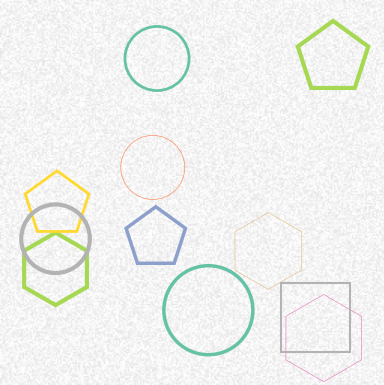[{"shape": "circle", "thickness": 2, "radius": 0.42, "center": [0.408, 0.848]}, {"shape": "circle", "thickness": 2.5, "radius": 0.58, "center": [0.541, 0.194]}, {"shape": "circle", "thickness": 0.5, "radius": 0.42, "center": [0.397, 0.565]}, {"shape": "pentagon", "thickness": 2.5, "radius": 0.41, "center": [0.405, 0.382]}, {"shape": "hexagon", "thickness": 0.5, "radius": 0.57, "center": [0.841, 0.122]}, {"shape": "hexagon", "thickness": 3, "radius": 0.47, "center": [0.144, 0.302]}, {"shape": "pentagon", "thickness": 3, "radius": 0.48, "center": [0.865, 0.849]}, {"shape": "pentagon", "thickness": 2, "radius": 0.44, "center": [0.148, 0.469]}, {"shape": "hexagon", "thickness": 0.5, "radius": 0.5, "center": [0.697, 0.348]}, {"shape": "circle", "thickness": 3, "radius": 0.45, "center": [0.144, 0.38]}, {"shape": "square", "thickness": 1.5, "radius": 0.45, "center": [0.819, 0.176]}]